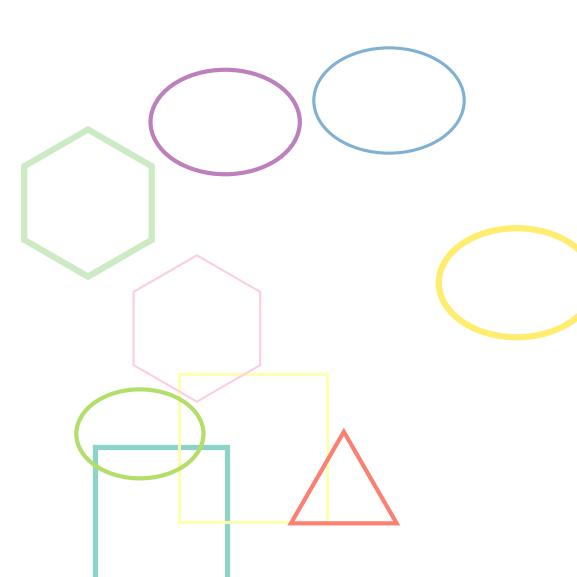[{"shape": "square", "thickness": 2.5, "radius": 0.57, "center": [0.279, 0.111]}, {"shape": "square", "thickness": 1.5, "radius": 0.64, "center": [0.438, 0.224]}, {"shape": "triangle", "thickness": 2, "radius": 0.53, "center": [0.595, 0.146]}, {"shape": "oval", "thickness": 1.5, "radius": 0.65, "center": [0.674, 0.825]}, {"shape": "oval", "thickness": 2, "radius": 0.55, "center": [0.242, 0.248]}, {"shape": "hexagon", "thickness": 1, "radius": 0.63, "center": [0.341, 0.43]}, {"shape": "oval", "thickness": 2, "radius": 0.65, "center": [0.39, 0.788]}, {"shape": "hexagon", "thickness": 3, "radius": 0.64, "center": [0.152, 0.648]}, {"shape": "oval", "thickness": 3, "radius": 0.67, "center": [0.895, 0.51]}]